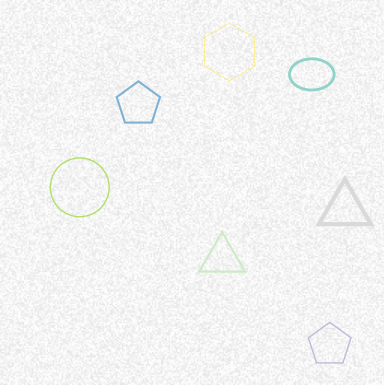[{"shape": "oval", "thickness": 2, "radius": 0.29, "center": [0.81, 0.807]}, {"shape": "pentagon", "thickness": 1, "radius": 0.29, "center": [0.856, 0.105]}, {"shape": "pentagon", "thickness": 1.5, "radius": 0.3, "center": [0.359, 0.729]}, {"shape": "circle", "thickness": 1, "radius": 0.38, "center": [0.207, 0.513]}, {"shape": "triangle", "thickness": 3, "radius": 0.39, "center": [0.896, 0.457]}, {"shape": "triangle", "thickness": 1.5, "radius": 0.34, "center": [0.577, 0.329]}, {"shape": "hexagon", "thickness": 0.5, "radius": 0.37, "center": [0.596, 0.865]}]